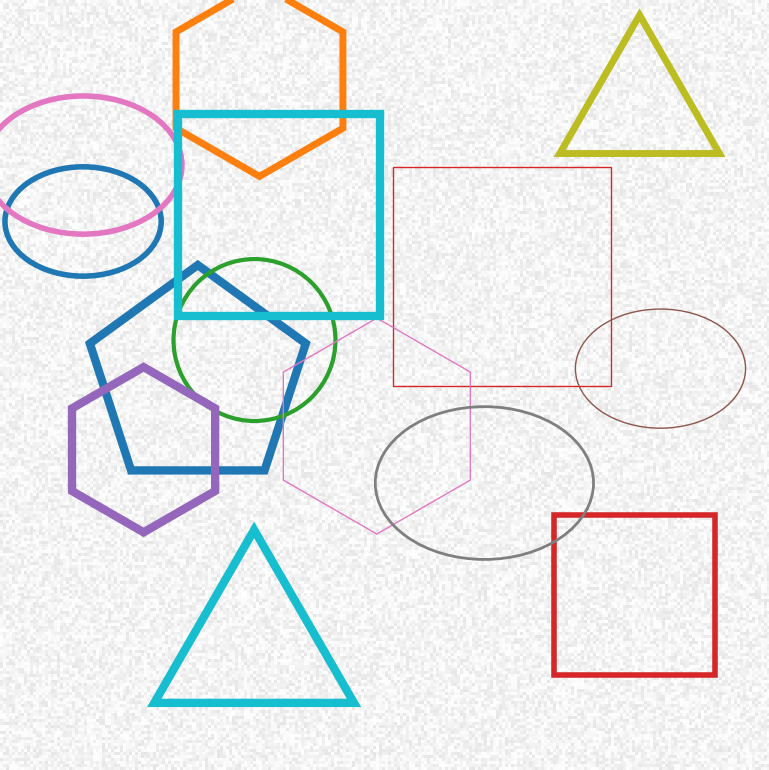[{"shape": "oval", "thickness": 2, "radius": 0.51, "center": [0.108, 0.712]}, {"shape": "pentagon", "thickness": 3, "radius": 0.74, "center": [0.257, 0.508]}, {"shape": "hexagon", "thickness": 2.5, "radius": 0.63, "center": [0.337, 0.896]}, {"shape": "circle", "thickness": 1.5, "radius": 0.53, "center": [0.331, 0.558]}, {"shape": "square", "thickness": 0.5, "radius": 0.71, "center": [0.652, 0.641]}, {"shape": "square", "thickness": 2, "radius": 0.52, "center": [0.824, 0.227]}, {"shape": "hexagon", "thickness": 3, "radius": 0.54, "center": [0.186, 0.416]}, {"shape": "oval", "thickness": 0.5, "radius": 0.55, "center": [0.858, 0.521]}, {"shape": "oval", "thickness": 2, "radius": 0.64, "center": [0.108, 0.786]}, {"shape": "hexagon", "thickness": 0.5, "radius": 0.7, "center": [0.489, 0.447]}, {"shape": "oval", "thickness": 1, "radius": 0.71, "center": [0.629, 0.373]}, {"shape": "triangle", "thickness": 2.5, "radius": 0.6, "center": [0.831, 0.86]}, {"shape": "triangle", "thickness": 3, "radius": 0.75, "center": [0.33, 0.162]}, {"shape": "square", "thickness": 3, "radius": 0.66, "center": [0.362, 0.721]}]